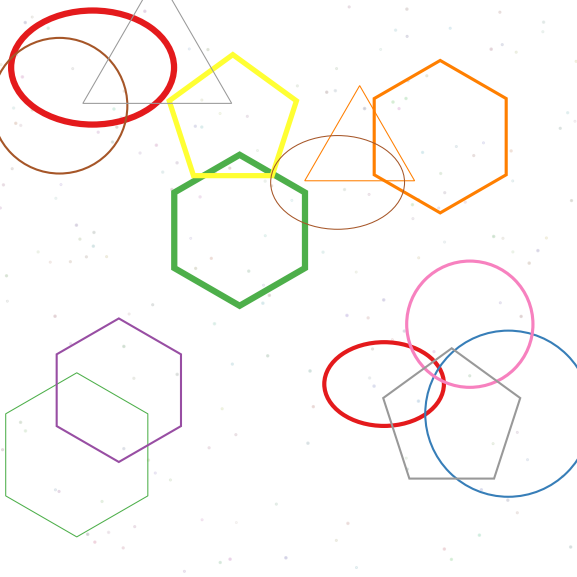[{"shape": "oval", "thickness": 2, "radius": 0.52, "center": [0.665, 0.334]}, {"shape": "oval", "thickness": 3, "radius": 0.71, "center": [0.16, 0.882]}, {"shape": "circle", "thickness": 1, "radius": 0.72, "center": [0.88, 0.283]}, {"shape": "hexagon", "thickness": 3, "radius": 0.65, "center": [0.415, 0.6]}, {"shape": "hexagon", "thickness": 0.5, "radius": 0.71, "center": [0.133, 0.212]}, {"shape": "hexagon", "thickness": 1, "radius": 0.62, "center": [0.206, 0.323]}, {"shape": "triangle", "thickness": 0.5, "radius": 0.55, "center": [0.623, 0.741]}, {"shape": "hexagon", "thickness": 1.5, "radius": 0.66, "center": [0.762, 0.762]}, {"shape": "pentagon", "thickness": 2.5, "radius": 0.58, "center": [0.403, 0.789]}, {"shape": "circle", "thickness": 1, "radius": 0.59, "center": [0.103, 0.816]}, {"shape": "oval", "thickness": 0.5, "radius": 0.58, "center": [0.585, 0.683]}, {"shape": "circle", "thickness": 1.5, "radius": 0.55, "center": [0.814, 0.438]}, {"shape": "pentagon", "thickness": 1, "radius": 0.62, "center": [0.782, 0.271]}, {"shape": "triangle", "thickness": 0.5, "radius": 0.74, "center": [0.272, 0.895]}]